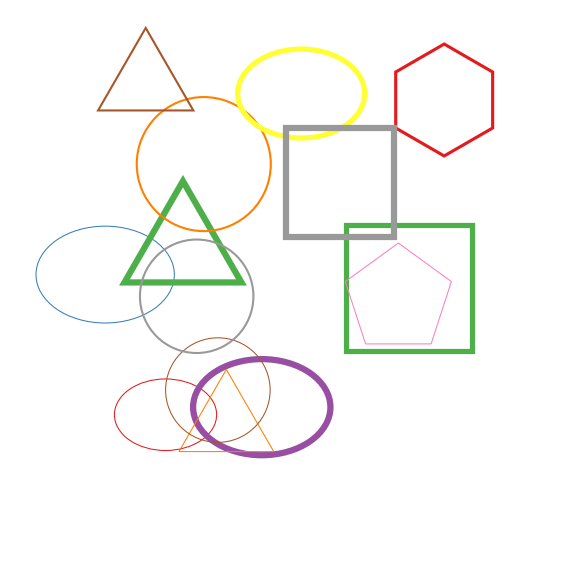[{"shape": "oval", "thickness": 0.5, "radius": 0.44, "center": [0.287, 0.281]}, {"shape": "hexagon", "thickness": 1.5, "radius": 0.48, "center": [0.769, 0.826]}, {"shape": "oval", "thickness": 0.5, "radius": 0.6, "center": [0.182, 0.524]}, {"shape": "square", "thickness": 2.5, "radius": 0.55, "center": [0.708, 0.5]}, {"shape": "triangle", "thickness": 3, "radius": 0.58, "center": [0.317, 0.569]}, {"shape": "oval", "thickness": 3, "radius": 0.59, "center": [0.453, 0.294]}, {"shape": "circle", "thickness": 1, "radius": 0.58, "center": [0.353, 0.715]}, {"shape": "triangle", "thickness": 0.5, "radius": 0.47, "center": [0.392, 0.265]}, {"shape": "oval", "thickness": 2.5, "radius": 0.55, "center": [0.522, 0.837]}, {"shape": "triangle", "thickness": 1, "radius": 0.48, "center": [0.252, 0.855]}, {"shape": "circle", "thickness": 0.5, "radius": 0.45, "center": [0.377, 0.324]}, {"shape": "pentagon", "thickness": 0.5, "radius": 0.48, "center": [0.69, 0.482]}, {"shape": "square", "thickness": 3, "radius": 0.47, "center": [0.589, 0.683]}, {"shape": "circle", "thickness": 1, "radius": 0.49, "center": [0.341, 0.486]}]